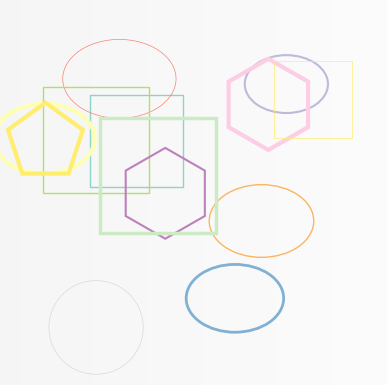[{"shape": "square", "thickness": 1, "radius": 0.6, "center": [0.353, 0.633]}, {"shape": "oval", "thickness": 3, "radius": 0.65, "center": [0.114, 0.64]}, {"shape": "oval", "thickness": 1.5, "radius": 0.54, "center": [0.739, 0.782]}, {"shape": "oval", "thickness": 0.5, "radius": 0.73, "center": [0.308, 0.795]}, {"shape": "oval", "thickness": 2, "radius": 0.63, "center": [0.606, 0.225]}, {"shape": "oval", "thickness": 1, "radius": 0.67, "center": [0.675, 0.426]}, {"shape": "square", "thickness": 1, "radius": 0.68, "center": [0.248, 0.636]}, {"shape": "hexagon", "thickness": 3, "radius": 0.59, "center": [0.692, 0.729]}, {"shape": "circle", "thickness": 0.5, "radius": 0.61, "center": [0.248, 0.15]}, {"shape": "hexagon", "thickness": 1.5, "radius": 0.59, "center": [0.426, 0.498]}, {"shape": "square", "thickness": 2.5, "radius": 0.75, "center": [0.408, 0.544]}, {"shape": "pentagon", "thickness": 3, "radius": 0.51, "center": [0.117, 0.632]}, {"shape": "square", "thickness": 0.5, "radius": 0.5, "center": [0.808, 0.741]}]